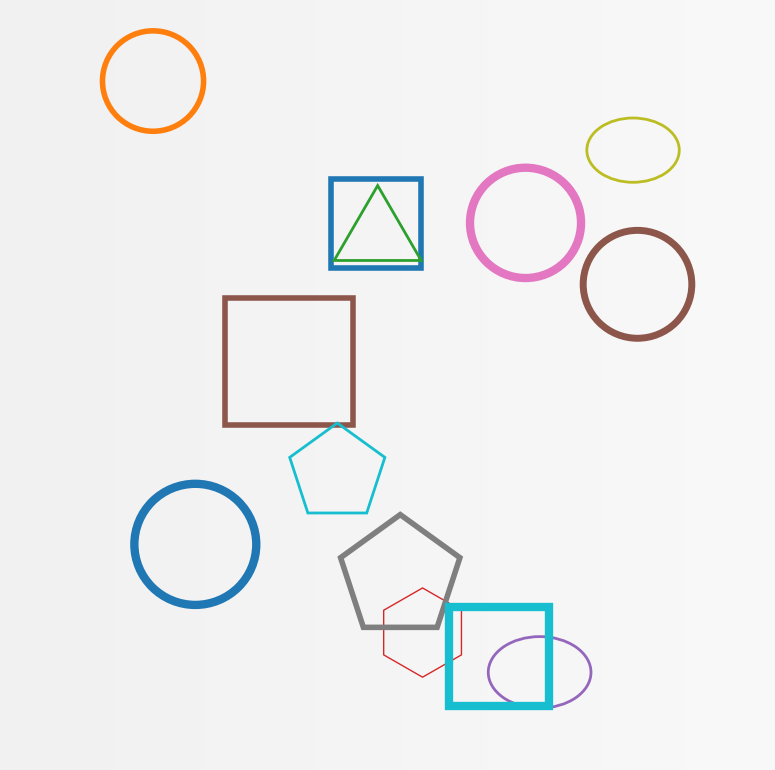[{"shape": "circle", "thickness": 3, "radius": 0.39, "center": [0.252, 0.293]}, {"shape": "square", "thickness": 2, "radius": 0.29, "center": [0.485, 0.71]}, {"shape": "circle", "thickness": 2, "radius": 0.33, "center": [0.197, 0.895]}, {"shape": "triangle", "thickness": 1, "radius": 0.32, "center": [0.487, 0.694]}, {"shape": "hexagon", "thickness": 0.5, "radius": 0.29, "center": [0.545, 0.178]}, {"shape": "oval", "thickness": 1, "radius": 0.33, "center": [0.696, 0.127]}, {"shape": "circle", "thickness": 2.5, "radius": 0.35, "center": [0.823, 0.631]}, {"shape": "square", "thickness": 2, "radius": 0.41, "center": [0.373, 0.531]}, {"shape": "circle", "thickness": 3, "radius": 0.36, "center": [0.678, 0.711]}, {"shape": "pentagon", "thickness": 2, "radius": 0.4, "center": [0.516, 0.251]}, {"shape": "oval", "thickness": 1, "radius": 0.3, "center": [0.817, 0.805]}, {"shape": "square", "thickness": 3, "radius": 0.32, "center": [0.643, 0.147]}, {"shape": "pentagon", "thickness": 1, "radius": 0.32, "center": [0.435, 0.386]}]